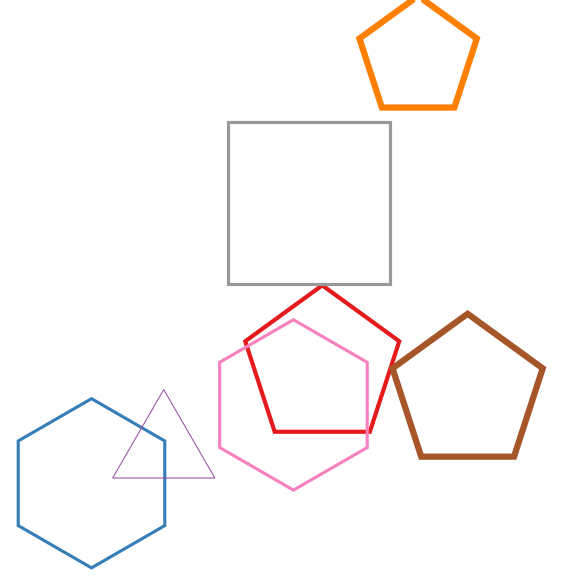[{"shape": "pentagon", "thickness": 2, "radius": 0.7, "center": [0.558, 0.365]}, {"shape": "hexagon", "thickness": 1.5, "radius": 0.73, "center": [0.158, 0.162]}, {"shape": "triangle", "thickness": 0.5, "radius": 0.51, "center": [0.284, 0.223]}, {"shape": "pentagon", "thickness": 3, "radius": 0.53, "center": [0.724, 0.899]}, {"shape": "pentagon", "thickness": 3, "radius": 0.68, "center": [0.81, 0.319]}, {"shape": "hexagon", "thickness": 1.5, "radius": 0.74, "center": [0.508, 0.298]}, {"shape": "square", "thickness": 1.5, "radius": 0.7, "center": [0.535, 0.648]}]